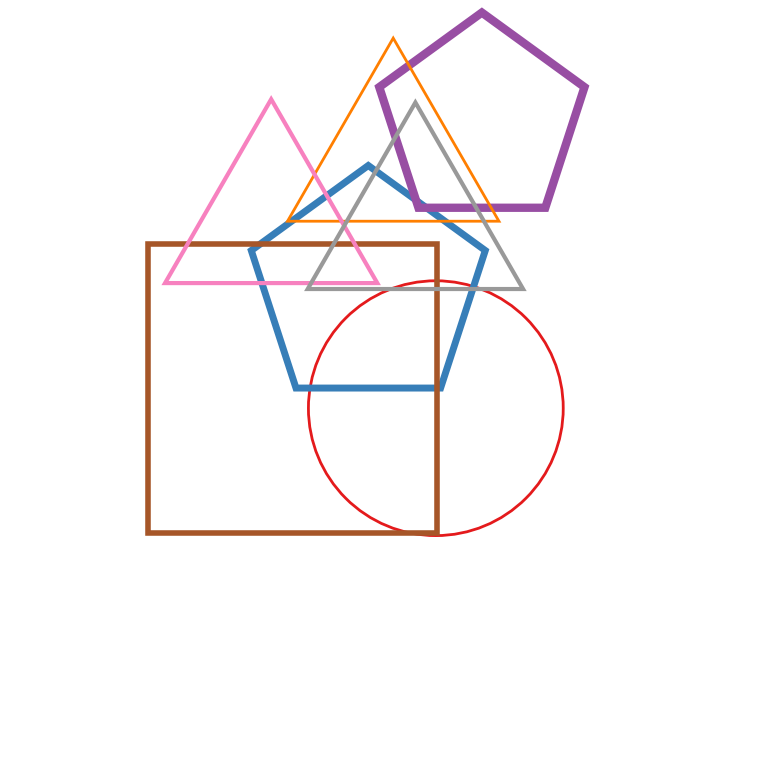[{"shape": "circle", "thickness": 1, "radius": 0.83, "center": [0.566, 0.47]}, {"shape": "pentagon", "thickness": 2.5, "radius": 0.8, "center": [0.478, 0.625]}, {"shape": "pentagon", "thickness": 3, "radius": 0.7, "center": [0.626, 0.844]}, {"shape": "triangle", "thickness": 1, "radius": 0.79, "center": [0.511, 0.792]}, {"shape": "square", "thickness": 2, "radius": 0.94, "center": [0.38, 0.495]}, {"shape": "triangle", "thickness": 1.5, "radius": 0.8, "center": [0.352, 0.712]}, {"shape": "triangle", "thickness": 1.5, "radius": 0.81, "center": [0.539, 0.705]}]